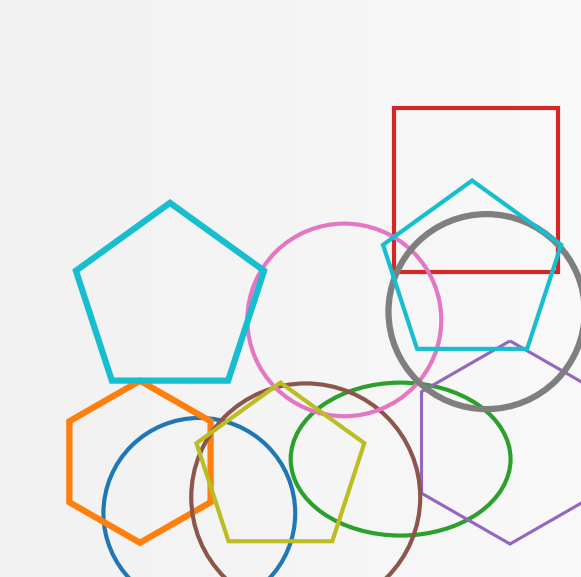[{"shape": "circle", "thickness": 2, "radius": 0.83, "center": [0.343, 0.11]}, {"shape": "hexagon", "thickness": 3, "radius": 0.7, "center": [0.241, 0.2]}, {"shape": "oval", "thickness": 2, "radius": 0.95, "center": [0.689, 0.204]}, {"shape": "square", "thickness": 2, "radius": 0.71, "center": [0.819, 0.67]}, {"shape": "hexagon", "thickness": 1.5, "radius": 0.88, "center": [0.877, 0.233]}, {"shape": "circle", "thickness": 2, "radius": 0.98, "center": [0.526, 0.138]}, {"shape": "circle", "thickness": 2, "radius": 0.83, "center": [0.592, 0.445]}, {"shape": "circle", "thickness": 3, "radius": 0.84, "center": [0.837, 0.46]}, {"shape": "pentagon", "thickness": 2, "radius": 0.76, "center": [0.482, 0.185]}, {"shape": "pentagon", "thickness": 2, "radius": 0.81, "center": [0.812, 0.525]}, {"shape": "pentagon", "thickness": 3, "radius": 0.85, "center": [0.292, 0.478]}]